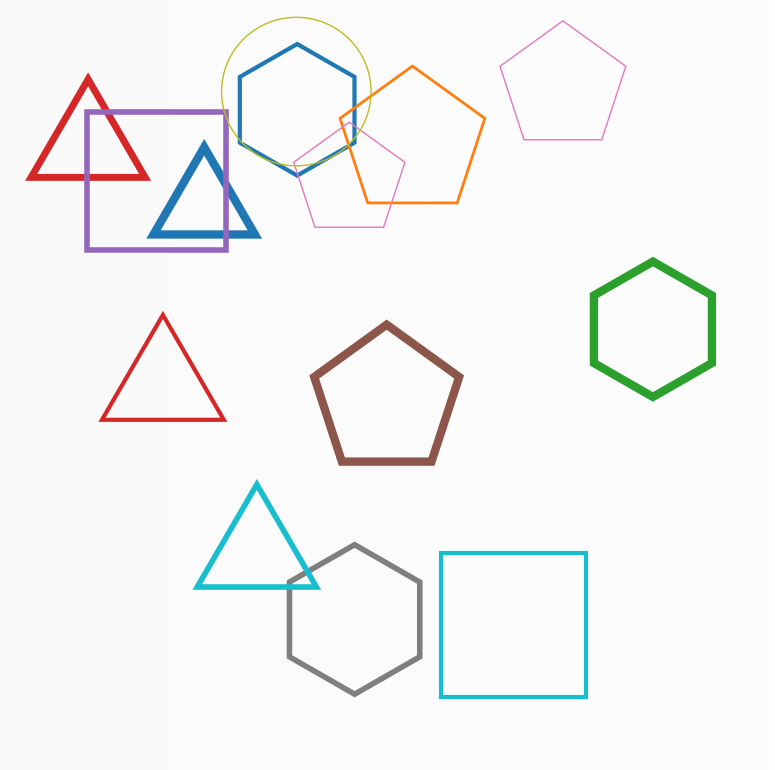[{"shape": "hexagon", "thickness": 1.5, "radius": 0.43, "center": [0.383, 0.857]}, {"shape": "triangle", "thickness": 3, "radius": 0.38, "center": [0.263, 0.733]}, {"shape": "pentagon", "thickness": 1, "radius": 0.49, "center": [0.532, 0.816]}, {"shape": "hexagon", "thickness": 3, "radius": 0.44, "center": [0.842, 0.572]}, {"shape": "triangle", "thickness": 1.5, "radius": 0.45, "center": [0.21, 0.5]}, {"shape": "triangle", "thickness": 2.5, "radius": 0.42, "center": [0.114, 0.812]}, {"shape": "square", "thickness": 2, "radius": 0.45, "center": [0.202, 0.765]}, {"shape": "pentagon", "thickness": 3, "radius": 0.49, "center": [0.499, 0.48]}, {"shape": "pentagon", "thickness": 0.5, "radius": 0.38, "center": [0.451, 0.766]}, {"shape": "pentagon", "thickness": 0.5, "radius": 0.43, "center": [0.726, 0.888]}, {"shape": "hexagon", "thickness": 2, "radius": 0.49, "center": [0.458, 0.196]}, {"shape": "circle", "thickness": 0.5, "radius": 0.48, "center": [0.382, 0.881]}, {"shape": "square", "thickness": 1.5, "radius": 0.47, "center": [0.663, 0.188]}, {"shape": "triangle", "thickness": 2, "radius": 0.44, "center": [0.331, 0.282]}]